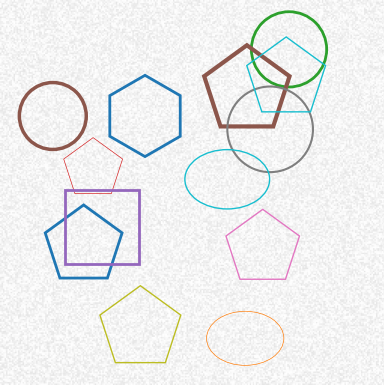[{"shape": "hexagon", "thickness": 2, "radius": 0.53, "center": [0.377, 0.699]}, {"shape": "pentagon", "thickness": 2, "radius": 0.52, "center": [0.217, 0.363]}, {"shape": "oval", "thickness": 0.5, "radius": 0.5, "center": [0.637, 0.121]}, {"shape": "circle", "thickness": 2, "radius": 0.49, "center": [0.751, 0.872]}, {"shape": "pentagon", "thickness": 0.5, "radius": 0.4, "center": [0.242, 0.562]}, {"shape": "square", "thickness": 2, "radius": 0.48, "center": [0.265, 0.411]}, {"shape": "pentagon", "thickness": 3, "radius": 0.58, "center": [0.641, 0.766]}, {"shape": "circle", "thickness": 2.5, "radius": 0.43, "center": [0.137, 0.699]}, {"shape": "pentagon", "thickness": 1, "radius": 0.5, "center": [0.682, 0.356]}, {"shape": "circle", "thickness": 1.5, "radius": 0.56, "center": [0.702, 0.664]}, {"shape": "pentagon", "thickness": 1, "radius": 0.55, "center": [0.365, 0.147]}, {"shape": "pentagon", "thickness": 1, "radius": 0.54, "center": [0.743, 0.796]}, {"shape": "oval", "thickness": 1, "radius": 0.55, "center": [0.59, 0.534]}]